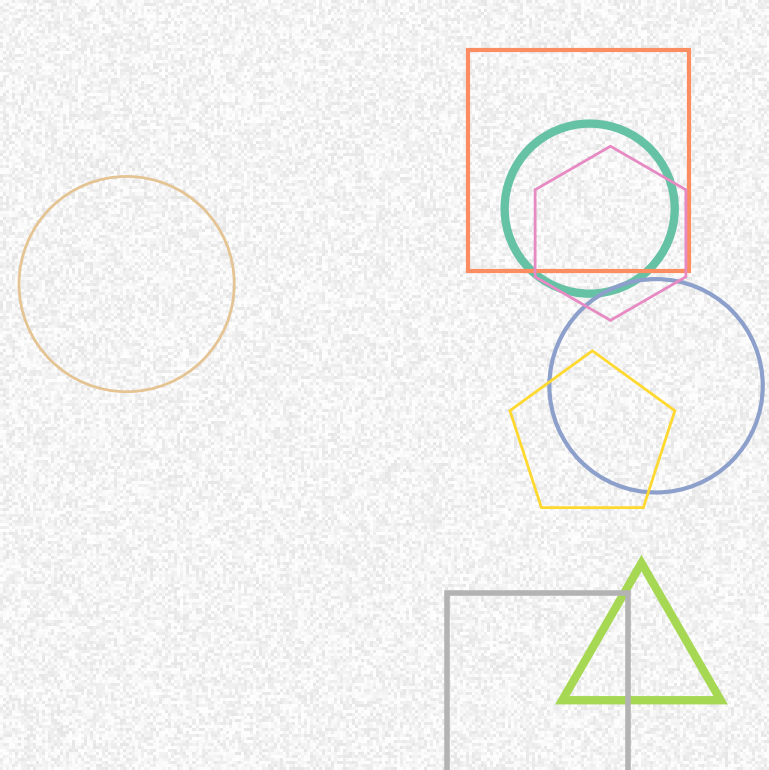[{"shape": "circle", "thickness": 3, "radius": 0.55, "center": [0.766, 0.729]}, {"shape": "square", "thickness": 1.5, "radius": 0.72, "center": [0.752, 0.792]}, {"shape": "circle", "thickness": 1.5, "radius": 0.69, "center": [0.852, 0.499]}, {"shape": "hexagon", "thickness": 1, "radius": 0.57, "center": [0.793, 0.697]}, {"shape": "triangle", "thickness": 3, "radius": 0.59, "center": [0.833, 0.15]}, {"shape": "pentagon", "thickness": 1, "radius": 0.56, "center": [0.769, 0.432]}, {"shape": "circle", "thickness": 1, "radius": 0.7, "center": [0.164, 0.631]}, {"shape": "square", "thickness": 2, "radius": 0.59, "center": [0.698, 0.112]}]